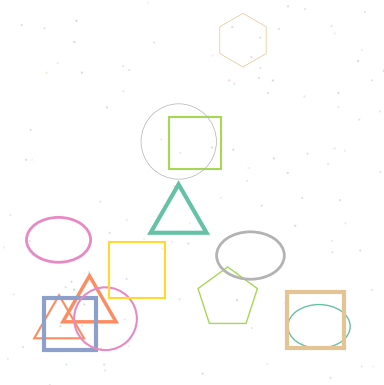[{"shape": "oval", "thickness": 1, "radius": 0.4, "center": [0.829, 0.152]}, {"shape": "triangle", "thickness": 3, "radius": 0.42, "center": [0.464, 0.437]}, {"shape": "triangle", "thickness": 2.5, "radius": 0.4, "center": [0.232, 0.204]}, {"shape": "triangle", "thickness": 1.5, "radius": 0.37, "center": [0.153, 0.159]}, {"shape": "square", "thickness": 3, "radius": 0.34, "center": [0.181, 0.159]}, {"shape": "oval", "thickness": 2, "radius": 0.42, "center": [0.152, 0.377]}, {"shape": "circle", "thickness": 1.5, "radius": 0.41, "center": [0.274, 0.172]}, {"shape": "pentagon", "thickness": 1, "radius": 0.41, "center": [0.591, 0.225]}, {"shape": "square", "thickness": 1.5, "radius": 0.33, "center": [0.506, 0.629]}, {"shape": "square", "thickness": 1.5, "radius": 0.37, "center": [0.355, 0.299]}, {"shape": "hexagon", "thickness": 0.5, "radius": 0.35, "center": [0.631, 0.896]}, {"shape": "square", "thickness": 3, "radius": 0.37, "center": [0.82, 0.169]}, {"shape": "oval", "thickness": 2, "radius": 0.44, "center": [0.651, 0.336]}, {"shape": "circle", "thickness": 0.5, "radius": 0.49, "center": [0.464, 0.632]}]